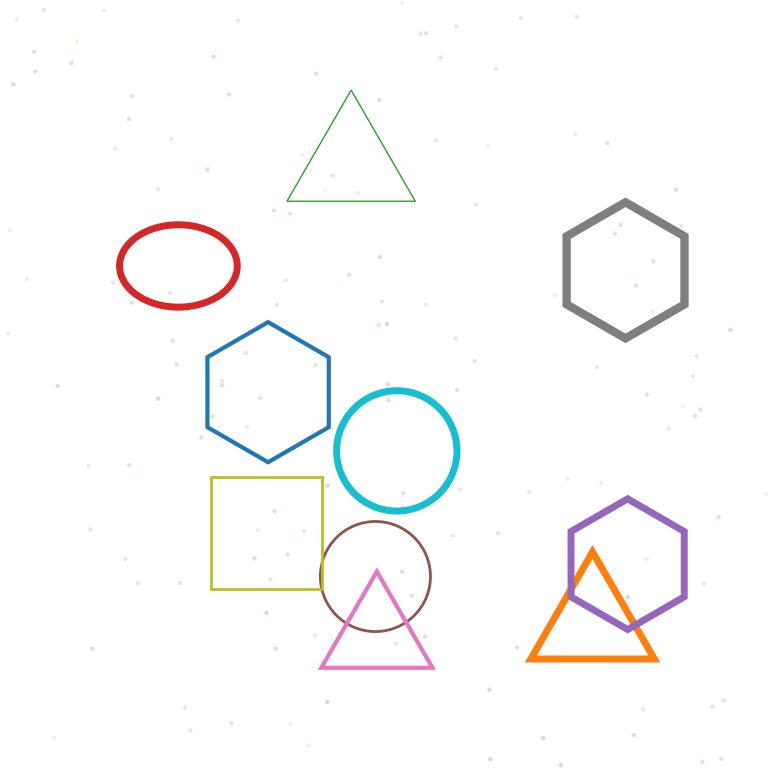[{"shape": "hexagon", "thickness": 1.5, "radius": 0.45, "center": [0.348, 0.491]}, {"shape": "triangle", "thickness": 2.5, "radius": 0.46, "center": [0.77, 0.19]}, {"shape": "triangle", "thickness": 0.5, "radius": 0.48, "center": [0.456, 0.787]}, {"shape": "oval", "thickness": 2.5, "radius": 0.38, "center": [0.232, 0.655]}, {"shape": "hexagon", "thickness": 2.5, "radius": 0.42, "center": [0.815, 0.267]}, {"shape": "circle", "thickness": 1, "radius": 0.36, "center": [0.488, 0.251]}, {"shape": "triangle", "thickness": 1.5, "radius": 0.42, "center": [0.489, 0.174]}, {"shape": "hexagon", "thickness": 3, "radius": 0.44, "center": [0.812, 0.649]}, {"shape": "square", "thickness": 1, "radius": 0.36, "center": [0.346, 0.308]}, {"shape": "circle", "thickness": 2.5, "radius": 0.39, "center": [0.515, 0.414]}]